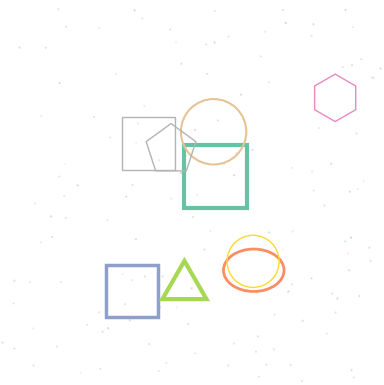[{"shape": "square", "thickness": 3, "radius": 0.41, "center": [0.56, 0.542]}, {"shape": "oval", "thickness": 2, "radius": 0.39, "center": [0.659, 0.298]}, {"shape": "square", "thickness": 2.5, "radius": 0.34, "center": [0.342, 0.244]}, {"shape": "hexagon", "thickness": 1, "radius": 0.31, "center": [0.871, 0.746]}, {"shape": "triangle", "thickness": 3, "radius": 0.33, "center": [0.479, 0.256]}, {"shape": "circle", "thickness": 1, "radius": 0.34, "center": [0.657, 0.321]}, {"shape": "circle", "thickness": 1.5, "radius": 0.42, "center": [0.555, 0.658]}, {"shape": "pentagon", "thickness": 1, "radius": 0.34, "center": [0.444, 0.611]}, {"shape": "square", "thickness": 1, "radius": 0.34, "center": [0.385, 0.627]}]